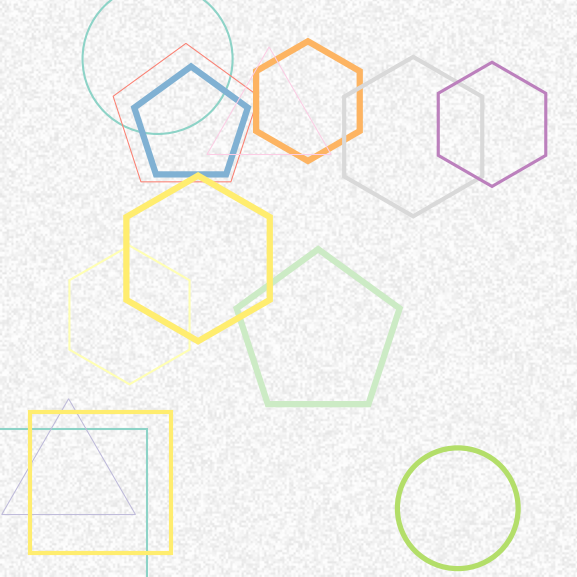[{"shape": "circle", "thickness": 1, "radius": 0.65, "center": [0.273, 0.897]}, {"shape": "square", "thickness": 1, "radius": 0.69, "center": [0.115, 0.117]}, {"shape": "hexagon", "thickness": 1, "radius": 0.6, "center": [0.224, 0.454]}, {"shape": "triangle", "thickness": 0.5, "radius": 0.67, "center": [0.119, 0.175]}, {"shape": "pentagon", "thickness": 0.5, "radius": 0.66, "center": [0.322, 0.791]}, {"shape": "pentagon", "thickness": 3, "radius": 0.52, "center": [0.331, 0.781]}, {"shape": "hexagon", "thickness": 3, "radius": 0.52, "center": [0.533, 0.824]}, {"shape": "circle", "thickness": 2.5, "radius": 0.52, "center": [0.793, 0.119]}, {"shape": "triangle", "thickness": 0.5, "radius": 0.62, "center": [0.466, 0.794]}, {"shape": "hexagon", "thickness": 2, "radius": 0.69, "center": [0.716, 0.763]}, {"shape": "hexagon", "thickness": 1.5, "radius": 0.54, "center": [0.852, 0.784]}, {"shape": "pentagon", "thickness": 3, "radius": 0.74, "center": [0.551, 0.419]}, {"shape": "square", "thickness": 2, "radius": 0.61, "center": [0.174, 0.164]}, {"shape": "hexagon", "thickness": 3, "radius": 0.72, "center": [0.343, 0.552]}]